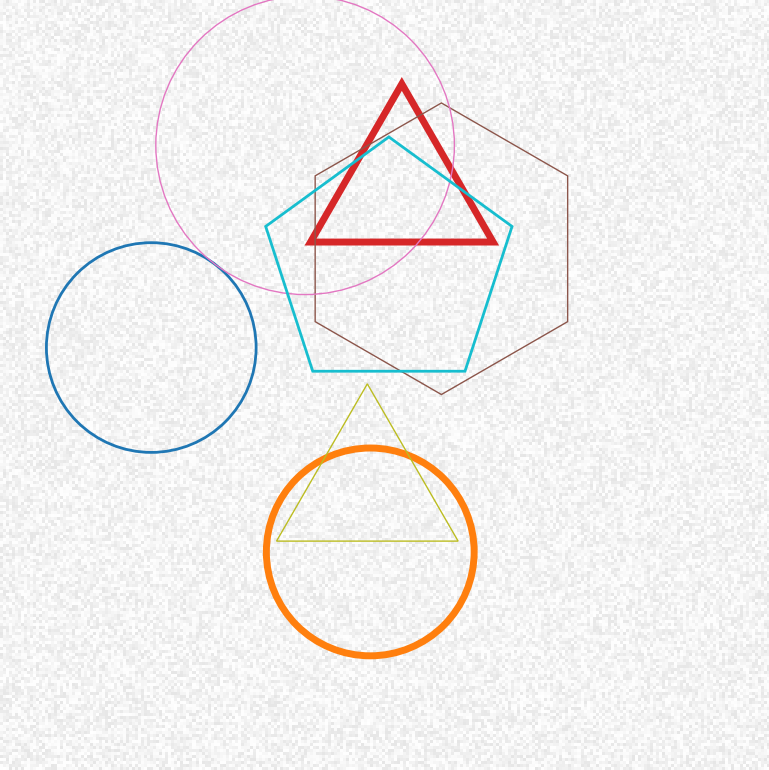[{"shape": "circle", "thickness": 1, "radius": 0.68, "center": [0.196, 0.549]}, {"shape": "circle", "thickness": 2.5, "radius": 0.67, "center": [0.481, 0.283]}, {"shape": "triangle", "thickness": 2.5, "radius": 0.68, "center": [0.522, 0.754]}, {"shape": "hexagon", "thickness": 0.5, "radius": 0.95, "center": [0.573, 0.677]}, {"shape": "circle", "thickness": 0.5, "radius": 0.97, "center": [0.396, 0.811]}, {"shape": "triangle", "thickness": 0.5, "radius": 0.68, "center": [0.477, 0.365]}, {"shape": "pentagon", "thickness": 1, "radius": 0.84, "center": [0.505, 0.654]}]